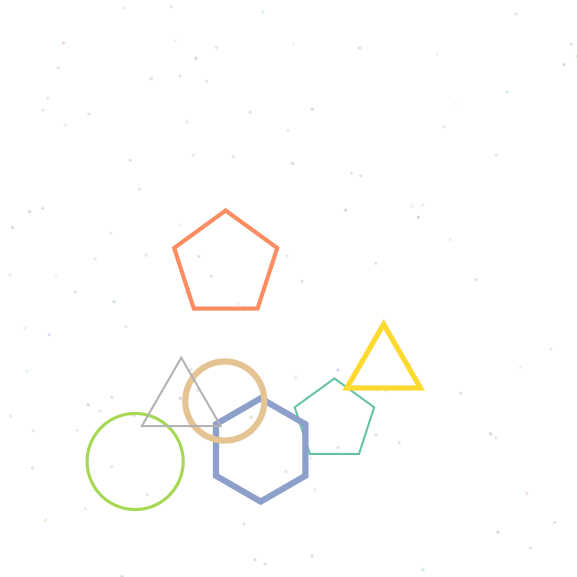[{"shape": "pentagon", "thickness": 1, "radius": 0.36, "center": [0.579, 0.272]}, {"shape": "pentagon", "thickness": 2, "radius": 0.47, "center": [0.391, 0.541]}, {"shape": "hexagon", "thickness": 3, "radius": 0.45, "center": [0.451, 0.22]}, {"shape": "circle", "thickness": 1.5, "radius": 0.42, "center": [0.234, 0.2]}, {"shape": "triangle", "thickness": 2.5, "radius": 0.37, "center": [0.664, 0.364]}, {"shape": "circle", "thickness": 3, "radius": 0.34, "center": [0.389, 0.305]}, {"shape": "triangle", "thickness": 1, "radius": 0.39, "center": [0.314, 0.301]}]